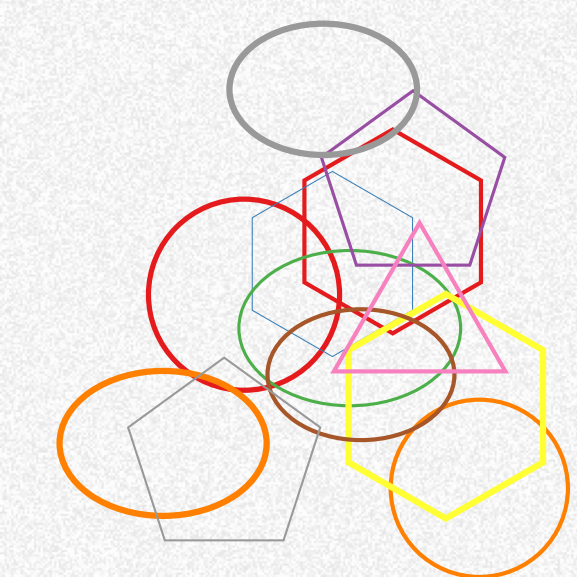[{"shape": "hexagon", "thickness": 2, "radius": 0.88, "center": [0.68, 0.598]}, {"shape": "circle", "thickness": 2.5, "radius": 0.83, "center": [0.423, 0.489]}, {"shape": "hexagon", "thickness": 0.5, "radius": 0.8, "center": [0.576, 0.542]}, {"shape": "oval", "thickness": 1.5, "radius": 0.96, "center": [0.606, 0.431]}, {"shape": "pentagon", "thickness": 1.5, "radius": 0.83, "center": [0.715, 0.675]}, {"shape": "circle", "thickness": 2, "radius": 0.77, "center": [0.83, 0.154]}, {"shape": "oval", "thickness": 3, "radius": 0.9, "center": [0.282, 0.231]}, {"shape": "hexagon", "thickness": 3, "radius": 0.97, "center": [0.772, 0.296]}, {"shape": "oval", "thickness": 2, "radius": 0.81, "center": [0.625, 0.35]}, {"shape": "triangle", "thickness": 2, "radius": 0.86, "center": [0.727, 0.442]}, {"shape": "pentagon", "thickness": 1, "radius": 0.87, "center": [0.388, 0.205]}, {"shape": "oval", "thickness": 3, "radius": 0.81, "center": [0.56, 0.844]}]